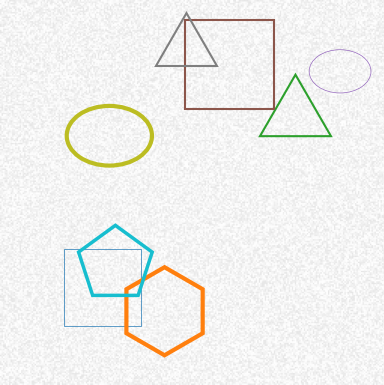[{"shape": "square", "thickness": 0.5, "radius": 0.5, "center": [0.267, 0.253]}, {"shape": "hexagon", "thickness": 3, "radius": 0.57, "center": [0.427, 0.192]}, {"shape": "triangle", "thickness": 1.5, "radius": 0.53, "center": [0.767, 0.7]}, {"shape": "oval", "thickness": 0.5, "radius": 0.4, "center": [0.883, 0.815]}, {"shape": "square", "thickness": 1.5, "radius": 0.58, "center": [0.597, 0.833]}, {"shape": "triangle", "thickness": 1.5, "radius": 0.46, "center": [0.484, 0.874]}, {"shape": "oval", "thickness": 3, "radius": 0.55, "center": [0.284, 0.647]}, {"shape": "pentagon", "thickness": 2.5, "radius": 0.5, "center": [0.3, 0.314]}]